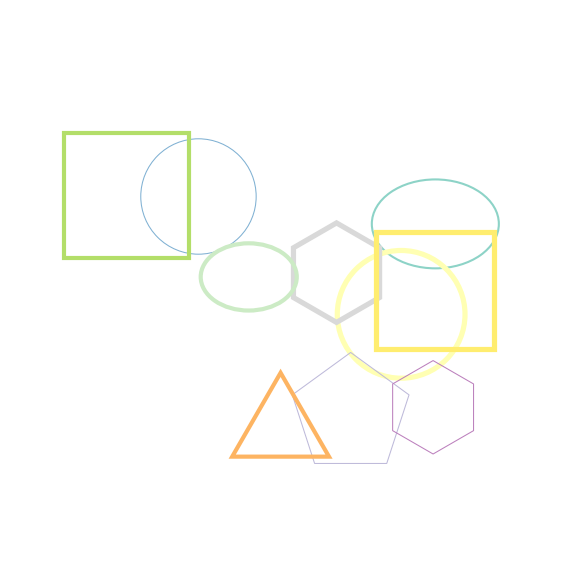[{"shape": "oval", "thickness": 1, "radius": 0.55, "center": [0.754, 0.611]}, {"shape": "circle", "thickness": 2.5, "radius": 0.55, "center": [0.695, 0.455]}, {"shape": "pentagon", "thickness": 0.5, "radius": 0.53, "center": [0.607, 0.283]}, {"shape": "circle", "thickness": 0.5, "radius": 0.5, "center": [0.344, 0.659]}, {"shape": "triangle", "thickness": 2, "radius": 0.48, "center": [0.486, 0.257]}, {"shape": "square", "thickness": 2, "radius": 0.54, "center": [0.219, 0.66]}, {"shape": "hexagon", "thickness": 2.5, "radius": 0.43, "center": [0.583, 0.527]}, {"shape": "hexagon", "thickness": 0.5, "radius": 0.4, "center": [0.75, 0.294]}, {"shape": "oval", "thickness": 2, "radius": 0.42, "center": [0.431, 0.52]}, {"shape": "square", "thickness": 2.5, "radius": 0.51, "center": [0.753, 0.496]}]